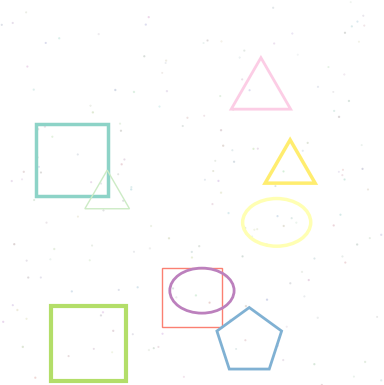[{"shape": "square", "thickness": 2.5, "radius": 0.47, "center": [0.187, 0.584]}, {"shape": "oval", "thickness": 2.5, "radius": 0.44, "center": [0.719, 0.422]}, {"shape": "square", "thickness": 1, "radius": 0.39, "center": [0.499, 0.227]}, {"shape": "pentagon", "thickness": 2, "radius": 0.44, "center": [0.647, 0.113]}, {"shape": "square", "thickness": 3, "radius": 0.49, "center": [0.231, 0.107]}, {"shape": "triangle", "thickness": 2, "radius": 0.45, "center": [0.678, 0.761]}, {"shape": "oval", "thickness": 2, "radius": 0.42, "center": [0.525, 0.245]}, {"shape": "triangle", "thickness": 1, "radius": 0.33, "center": [0.278, 0.491]}, {"shape": "triangle", "thickness": 2.5, "radius": 0.38, "center": [0.754, 0.562]}]